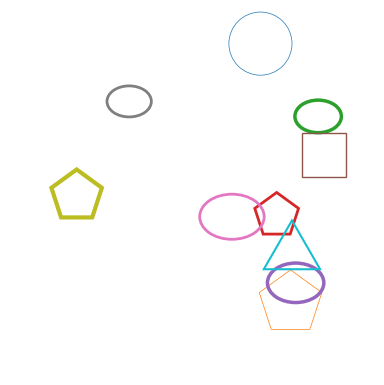[{"shape": "circle", "thickness": 0.5, "radius": 0.41, "center": [0.676, 0.887]}, {"shape": "pentagon", "thickness": 0.5, "radius": 0.43, "center": [0.755, 0.214]}, {"shape": "oval", "thickness": 2.5, "radius": 0.3, "center": [0.826, 0.698]}, {"shape": "pentagon", "thickness": 2, "radius": 0.3, "center": [0.719, 0.44]}, {"shape": "oval", "thickness": 2.5, "radius": 0.37, "center": [0.768, 0.265]}, {"shape": "square", "thickness": 1, "radius": 0.29, "center": [0.842, 0.598]}, {"shape": "oval", "thickness": 2, "radius": 0.42, "center": [0.602, 0.437]}, {"shape": "oval", "thickness": 2, "radius": 0.29, "center": [0.336, 0.737]}, {"shape": "pentagon", "thickness": 3, "radius": 0.34, "center": [0.199, 0.491]}, {"shape": "triangle", "thickness": 1.5, "radius": 0.42, "center": [0.758, 0.343]}]